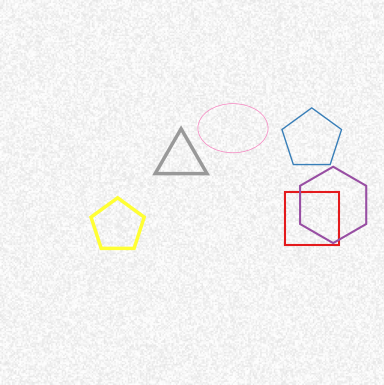[{"shape": "square", "thickness": 1.5, "radius": 0.35, "center": [0.81, 0.432]}, {"shape": "pentagon", "thickness": 1, "radius": 0.41, "center": [0.81, 0.638]}, {"shape": "hexagon", "thickness": 1.5, "radius": 0.5, "center": [0.865, 0.468]}, {"shape": "pentagon", "thickness": 2.5, "radius": 0.36, "center": [0.306, 0.414]}, {"shape": "oval", "thickness": 0.5, "radius": 0.46, "center": [0.605, 0.667]}, {"shape": "triangle", "thickness": 2.5, "radius": 0.39, "center": [0.47, 0.588]}]